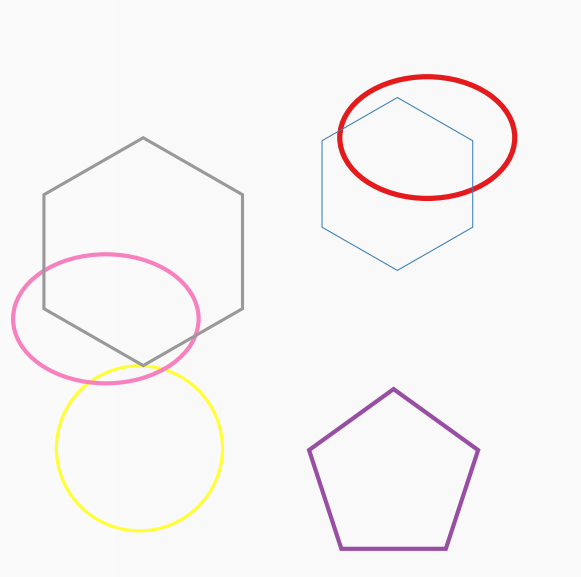[{"shape": "oval", "thickness": 2.5, "radius": 0.75, "center": [0.735, 0.761]}, {"shape": "hexagon", "thickness": 0.5, "radius": 0.75, "center": [0.684, 0.681]}, {"shape": "pentagon", "thickness": 2, "radius": 0.76, "center": [0.677, 0.173]}, {"shape": "circle", "thickness": 1.5, "radius": 0.71, "center": [0.24, 0.223]}, {"shape": "oval", "thickness": 2, "radius": 0.8, "center": [0.182, 0.447]}, {"shape": "hexagon", "thickness": 1.5, "radius": 0.99, "center": [0.246, 0.563]}]